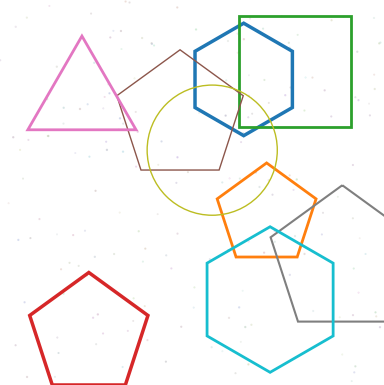[{"shape": "hexagon", "thickness": 2.5, "radius": 0.73, "center": [0.633, 0.794]}, {"shape": "pentagon", "thickness": 2, "radius": 0.68, "center": [0.693, 0.442]}, {"shape": "square", "thickness": 2, "radius": 0.72, "center": [0.767, 0.814]}, {"shape": "pentagon", "thickness": 2.5, "radius": 0.81, "center": [0.231, 0.131]}, {"shape": "pentagon", "thickness": 1, "radius": 0.86, "center": [0.468, 0.698]}, {"shape": "triangle", "thickness": 2, "radius": 0.81, "center": [0.213, 0.744]}, {"shape": "pentagon", "thickness": 1.5, "radius": 0.98, "center": [0.889, 0.323]}, {"shape": "circle", "thickness": 1, "radius": 0.85, "center": [0.551, 0.61]}, {"shape": "hexagon", "thickness": 2, "radius": 0.95, "center": [0.702, 0.222]}]